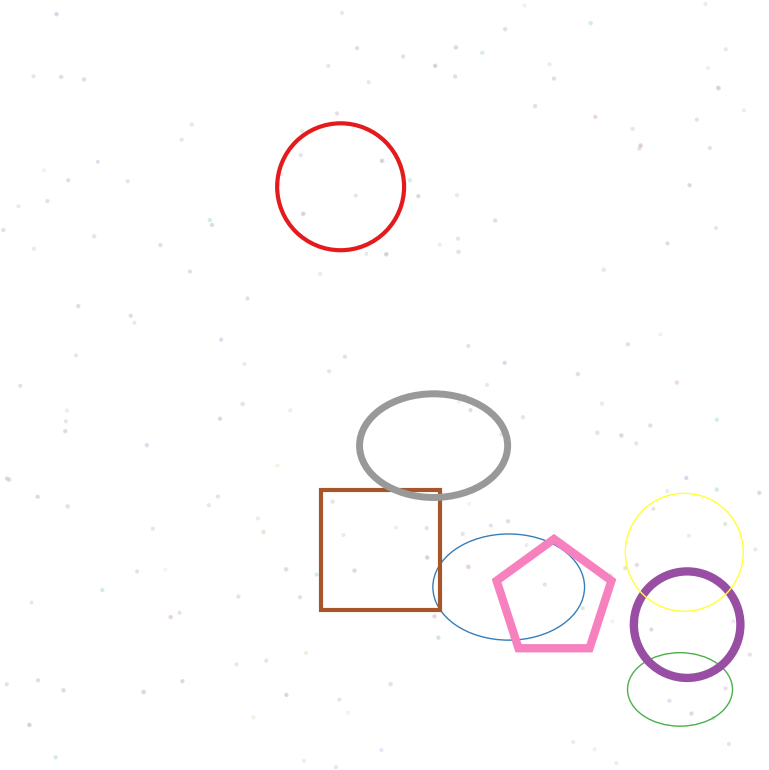[{"shape": "circle", "thickness": 1.5, "radius": 0.41, "center": [0.442, 0.757]}, {"shape": "oval", "thickness": 0.5, "radius": 0.49, "center": [0.661, 0.238]}, {"shape": "oval", "thickness": 0.5, "radius": 0.34, "center": [0.883, 0.105]}, {"shape": "circle", "thickness": 3, "radius": 0.35, "center": [0.892, 0.189]}, {"shape": "circle", "thickness": 0.5, "radius": 0.38, "center": [0.889, 0.283]}, {"shape": "square", "thickness": 1.5, "radius": 0.39, "center": [0.494, 0.286]}, {"shape": "pentagon", "thickness": 3, "radius": 0.39, "center": [0.72, 0.222]}, {"shape": "oval", "thickness": 2.5, "radius": 0.48, "center": [0.563, 0.421]}]